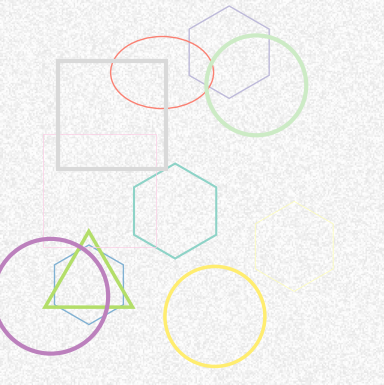[{"shape": "hexagon", "thickness": 1.5, "radius": 0.62, "center": [0.455, 0.452]}, {"shape": "hexagon", "thickness": 0.5, "radius": 0.58, "center": [0.764, 0.36]}, {"shape": "hexagon", "thickness": 1, "radius": 0.6, "center": [0.595, 0.864]}, {"shape": "oval", "thickness": 1, "radius": 0.67, "center": [0.421, 0.812]}, {"shape": "hexagon", "thickness": 1, "radius": 0.52, "center": [0.231, 0.26]}, {"shape": "triangle", "thickness": 2.5, "radius": 0.66, "center": [0.231, 0.268]}, {"shape": "square", "thickness": 0.5, "radius": 0.73, "center": [0.258, 0.505]}, {"shape": "square", "thickness": 3, "radius": 0.7, "center": [0.29, 0.701]}, {"shape": "circle", "thickness": 3, "radius": 0.75, "center": [0.132, 0.231]}, {"shape": "circle", "thickness": 3, "radius": 0.65, "center": [0.666, 0.778]}, {"shape": "circle", "thickness": 2.5, "radius": 0.65, "center": [0.558, 0.178]}]